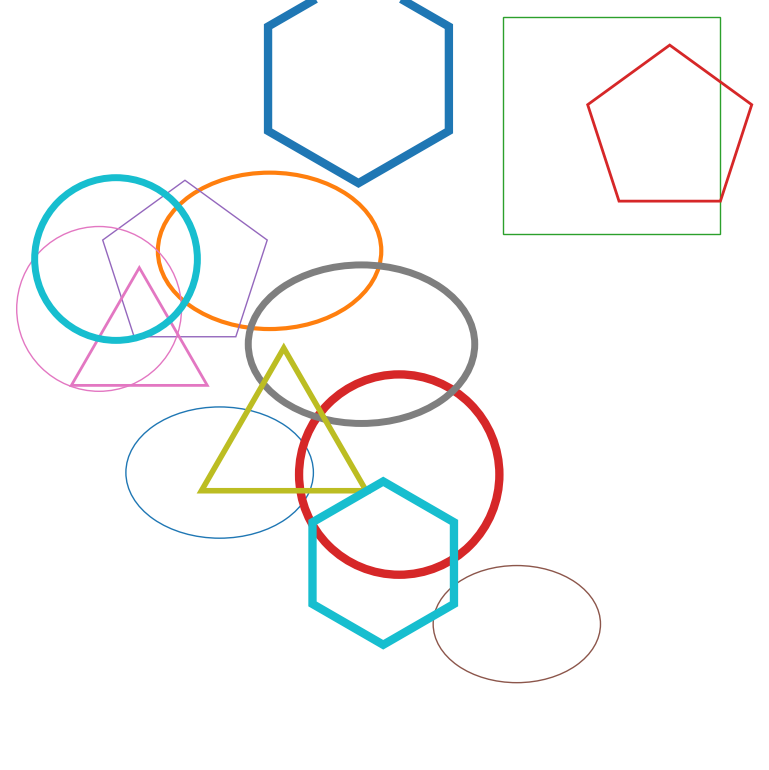[{"shape": "oval", "thickness": 0.5, "radius": 0.61, "center": [0.285, 0.386]}, {"shape": "hexagon", "thickness": 3, "radius": 0.68, "center": [0.466, 0.898]}, {"shape": "oval", "thickness": 1.5, "radius": 0.73, "center": [0.35, 0.674]}, {"shape": "square", "thickness": 0.5, "radius": 0.7, "center": [0.794, 0.837]}, {"shape": "circle", "thickness": 3, "radius": 0.65, "center": [0.518, 0.384]}, {"shape": "pentagon", "thickness": 1, "radius": 0.56, "center": [0.87, 0.829]}, {"shape": "pentagon", "thickness": 0.5, "radius": 0.56, "center": [0.24, 0.654]}, {"shape": "oval", "thickness": 0.5, "radius": 0.54, "center": [0.671, 0.189]}, {"shape": "circle", "thickness": 0.5, "radius": 0.54, "center": [0.129, 0.599]}, {"shape": "triangle", "thickness": 1, "radius": 0.51, "center": [0.181, 0.55]}, {"shape": "oval", "thickness": 2.5, "radius": 0.74, "center": [0.469, 0.553]}, {"shape": "triangle", "thickness": 2, "radius": 0.62, "center": [0.369, 0.424]}, {"shape": "circle", "thickness": 2.5, "radius": 0.53, "center": [0.151, 0.664]}, {"shape": "hexagon", "thickness": 3, "radius": 0.53, "center": [0.498, 0.269]}]